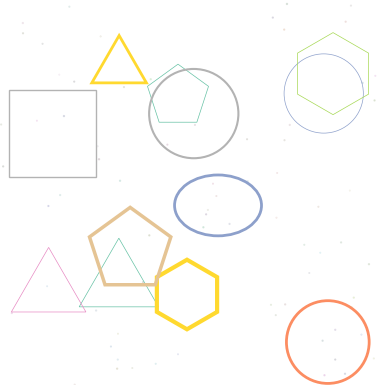[{"shape": "triangle", "thickness": 0.5, "radius": 0.59, "center": [0.309, 0.262]}, {"shape": "pentagon", "thickness": 0.5, "radius": 0.42, "center": [0.462, 0.75]}, {"shape": "circle", "thickness": 2, "radius": 0.54, "center": [0.851, 0.112]}, {"shape": "circle", "thickness": 0.5, "radius": 0.51, "center": [0.841, 0.757]}, {"shape": "oval", "thickness": 2, "radius": 0.56, "center": [0.566, 0.466]}, {"shape": "triangle", "thickness": 0.5, "radius": 0.56, "center": [0.126, 0.246]}, {"shape": "hexagon", "thickness": 0.5, "radius": 0.53, "center": [0.865, 0.809]}, {"shape": "triangle", "thickness": 2, "radius": 0.41, "center": [0.309, 0.826]}, {"shape": "hexagon", "thickness": 3, "radius": 0.45, "center": [0.486, 0.235]}, {"shape": "pentagon", "thickness": 2.5, "radius": 0.56, "center": [0.338, 0.35]}, {"shape": "circle", "thickness": 1.5, "radius": 0.58, "center": [0.503, 0.705]}, {"shape": "square", "thickness": 1, "radius": 0.57, "center": [0.137, 0.654]}]